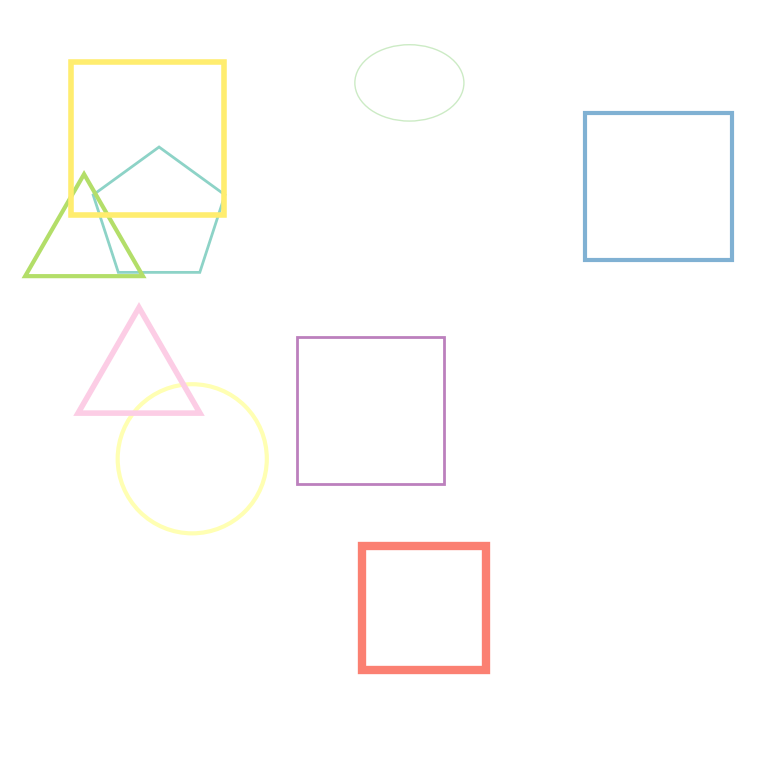[{"shape": "pentagon", "thickness": 1, "radius": 0.45, "center": [0.207, 0.719]}, {"shape": "circle", "thickness": 1.5, "radius": 0.48, "center": [0.25, 0.404]}, {"shape": "square", "thickness": 3, "radius": 0.4, "center": [0.55, 0.21]}, {"shape": "square", "thickness": 1.5, "radius": 0.48, "center": [0.855, 0.758]}, {"shape": "triangle", "thickness": 1.5, "radius": 0.44, "center": [0.109, 0.686]}, {"shape": "triangle", "thickness": 2, "radius": 0.46, "center": [0.181, 0.509]}, {"shape": "square", "thickness": 1, "radius": 0.48, "center": [0.481, 0.467]}, {"shape": "oval", "thickness": 0.5, "radius": 0.35, "center": [0.532, 0.892]}, {"shape": "square", "thickness": 2, "radius": 0.5, "center": [0.191, 0.82]}]